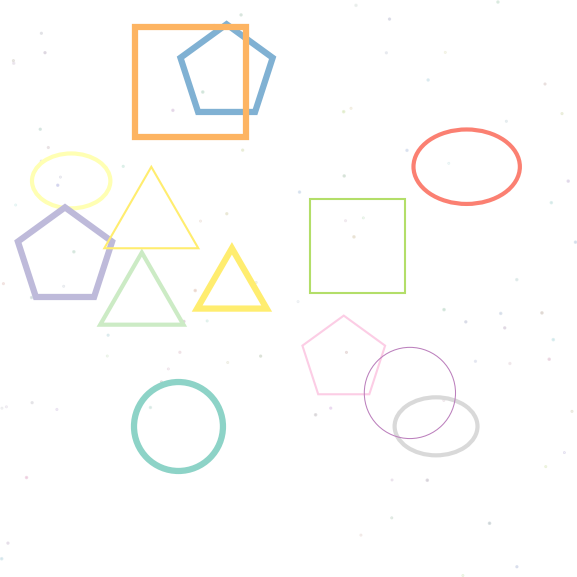[{"shape": "circle", "thickness": 3, "radius": 0.39, "center": [0.309, 0.261]}, {"shape": "oval", "thickness": 2, "radius": 0.34, "center": [0.123, 0.686]}, {"shape": "pentagon", "thickness": 3, "radius": 0.43, "center": [0.113, 0.554]}, {"shape": "oval", "thickness": 2, "radius": 0.46, "center": [0.808, 0.71]}, {"shape": "pentagon", "thickness": 3, "radius": 0.42, "center": [0.392, 0.873]}, {"shape": "square", "thickness": 3, "radius": 0.48, "center": [0.329, 0.857]}, {"shape": "square", "thickness": 1, "radius": 0.41, "center": [0.619, 0.573]}, {"shape": "pentagon", "thickness": 1, "radius": 0.38, "center": [0.595, 0.377]}, {"shape": "oval", "thickness": 2, "radius": 0.36, "center": [0.755, 0.261]}, {"shape": "circle", "thickness": 0.5, "radius": 0.39, "center": [0.71, 0.319]}, {"shape": "triangle", "thickness": 2, "radius": 0.42, "center": [0.246, 0.479]}, {"shape": "triangle", "thickness": 1, "radius": 0.47, "center": [0.262, 0.616]}, {"shape": "triangle", "thickness": 3, "radius": 0.35, "center": [0.402, 0.5]}]